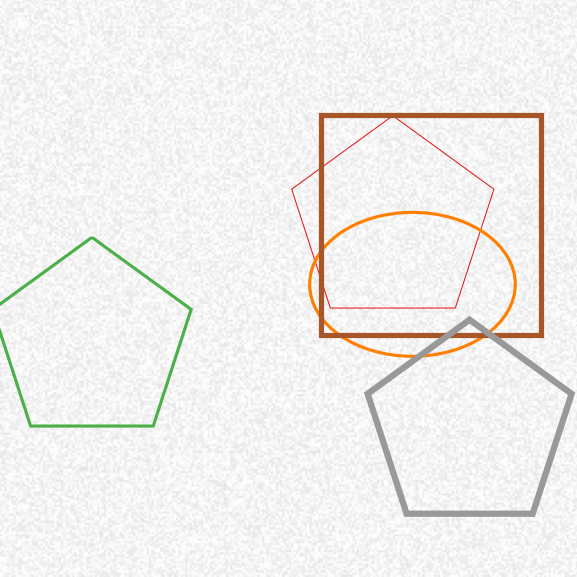[{"shape": "pentagon", "thickness": 0.5, "radius": 0.92, "center": [0.68, 0.615]}, {"shape": "pentagon", "thickness": 1.5, "radius": 0.9, "center": [0.159, 0.408]}, {"shape": "oval", "thickness": 1.5, "radius": 0.89, "center": [0.714, 0.507]}, {"shape": "square", "thickness": 2.5, "radius": 0.95, "center": [0.747, 0.61]}, {"shape": "pentagon", "thickness": 3, "radius": 0.93, "center": [0.813, 0.26]}]